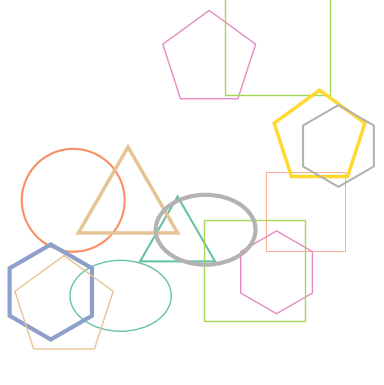[{"shape": "oval", "thickness": 1, "radius": 0.66, "center": [0.313, 0.232]}, {"shape": "triangle", "thickness": 1.5, "radius": 0.56, "center": [0.461, 0.377]}, {"shape": "circle", "thickness": 1.5, "radius": 0.67, "center": [0.19, 0.48]}, {"shape": "square", "thickness": 0.5, "radius": 0.51, "center": [0.793, 0.451]}, {"shape": "hexagon", "thickness": 3, "radius": 0.62, "center": [0.132, 0.242]}, {"shape": "hexagon", "thickness": 1, "radius": 0.54, "center": [0.718, 0.293]}, {"shape": "pentagon", "thickness": 1, "radius": 0.63, "center": [0.543, 0.846]}, {"shape": "square", "thickness": 1, "radius": 0.68, "center": [0.721, 0.889]}, {"shape": "square", "thickness": 1, "radius": 0.66, "center": [0.662, 0.298]}, {"shape": "pentagon", "thickness": 2.5, "radius": 0.62, "center": [0.83, 0.642]}, {"shape": "pentagon", "thickness": 1, "radius": 0.67, "center": [0.166, 0.202]}, {"shape": "triangle", "thickness": 2.5, "radius": 0.74, "center": [0.333, 0.469]}, {"shape": "hexagon", "thickness": 1.5, "radius": 0.53, "center": [0.879, 0.621]}, {"shape": "oval", "thickness": 3, "radius": 0.65, "center": [0.534, 0.403]}]